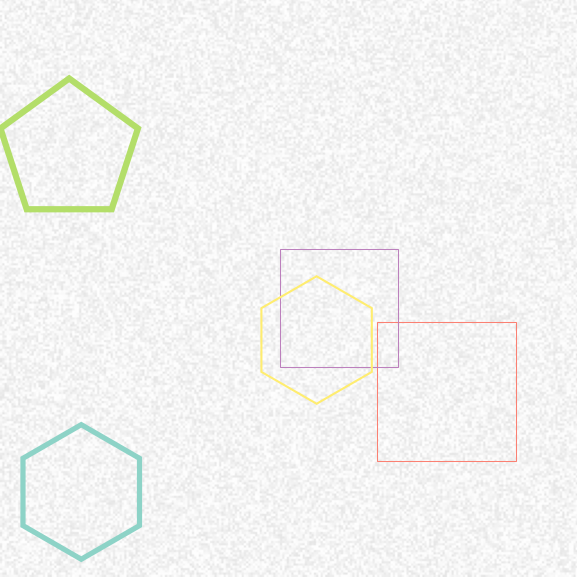[{"shape": "hexagon", "thickness": 2.5, "radius": 0.58, "center": [0.141, 0.147]}, {"shape": "square", "thickness": 0.5, "radius": 0.6, "center": [0.773, 0.321]}, {"shape": "pentagon", "thickness": 3, "radius": 0.63, "center": [0.12, 0.738]}, {"shape": "square", "thickness": 0.5, "radius": 0.51, "center": [0.587, 0.465]}, {"shape": "hexagon", "thickness": 1, "radius": 0.55, "center": [0.548, 0.41]}]